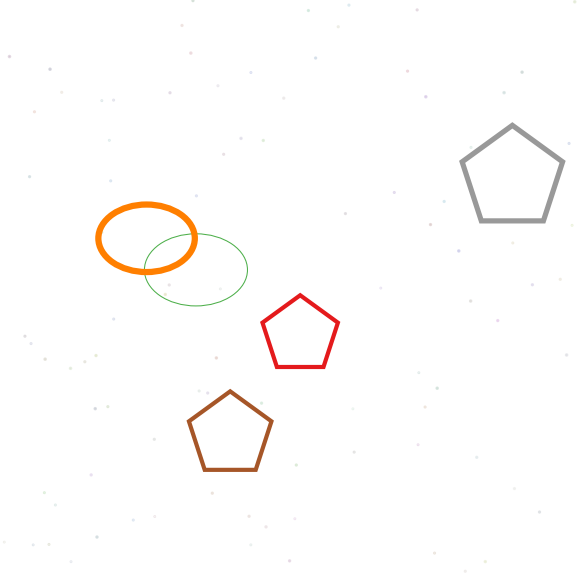[{"shape": "pentagon", "thickness": 2, "radius": 0.34, "center": [0.52, 0.419]}, {"shape": "oval", "thickness": 0.5, "radius": 0.45, "center": [0.339, 0.532]}, {"shape": "oval", "thickness": 3, "radius": 0.42, "center": [0.254, 0.587]}, {"shape": "pentagon", "thickness": 2, "radius": 0.38, "center": [0.399, 0.246]}, {"shape": "pentagon", "thickness": 2.5, "radius": 0.46, "center": [0.887, 0.691]}]